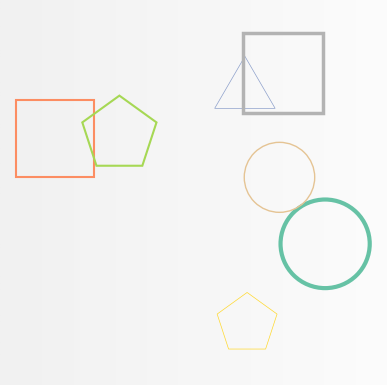[{"shape": "circle", "thickness": 3, "radius": 0.58, "center": [0.839, 0.367]}, {"shape": "square", "thickness": 1.5, "radius": 0.5, "center": [0.141, 0.64]}, {"shape": "triangle", "thickness": 0.5, "radius": 0.45, "center": [0.632, 0.764]}, {"shape": "pentagon", "thickness": 1.5, "radius": 0.5, "center": [0.308, 0.651]}, {"shape": "pentagon", "thickness": 0.5, "radius": 0.41, "center": [0.638, 0.159]}, {"shape": "circle", "thickness": 1, "radius": 0.45, "center": [0.721, 0.539]}, {"shape": "square", "thickness": 2.5, "radius": 0.52, "center": [0.731, 0.81]}]